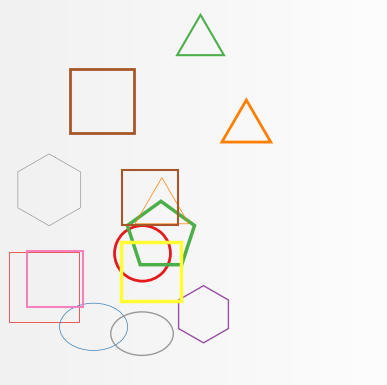[{"shape": "square", "thickness": 0.5, "radius": 0.45, "center": [0.113, 0.254]}, {"shape": "circle", "thickness": 2, "radius": 0.36, "center": [0.368, 0.342]}, {"shape": "oval", "thickness": 0.5, "radius": 0.44, "center": [0.242, 0.151]}, {"shape": "triangle", "thickness": 1.5, "radius": 0.35, "center": [0.517, 0.892]}, {"shape": "pentagon", "thickness": 2.5, "radius": 0.46, "center": [0.415, 0.386]}, {"shape": "hexagon", "thickness": 1, "radius": 0.37, "center": [0.525, 0.184]}, {"shape": "triangle", "thickness": 2, "radius": 0.36, "center": [0.636, 0.667]}, {"shape": "triangle", "thickness": 0.5, "radius": 0.4, "center": [0.418, 0.459]}, {"shape": "square", "thickness": 2.5, "radius": 0.39, "center": [0.389, 0.295]}, {"shape": "square", "thickness": 2, "radius": 0.42, "center": [0.263, 0.738]}, {"shape": "square", "thickness": 1.5, "radius": 0.36, "center": [0.387, 0.487]}, {"shape": "square", "thickness": 1.5, "radius": 0.36, "center": [0.142, 0.276]}, {"shape": "oval", "thickness": 1, "radius": 0.4, "center": [0.367, 0.133]}, {"shape": "hexagon", "thickness": 0.5, "radius": 0.47, "center": [0.127, 0.507]}]